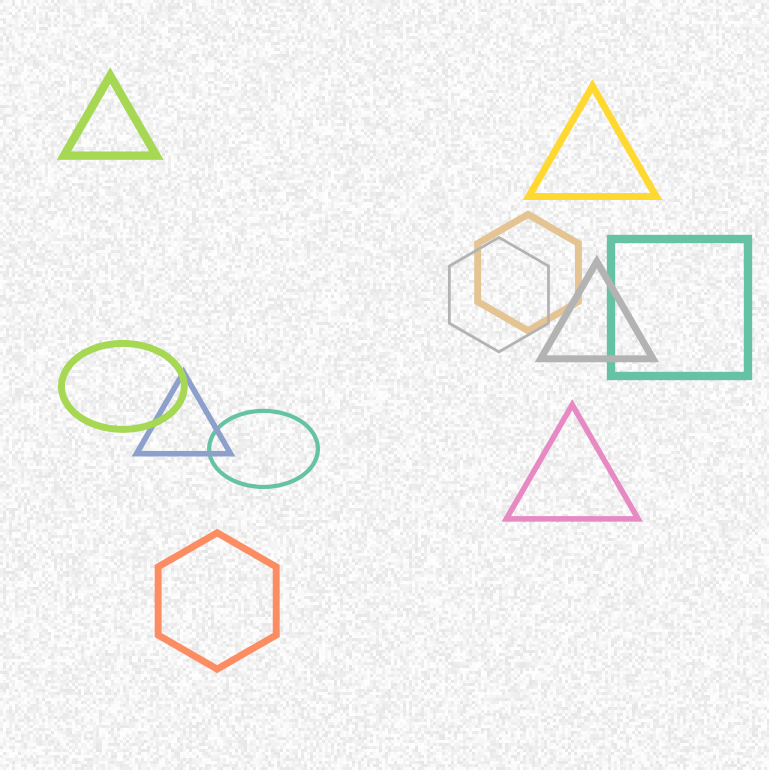[{"shape": "oval", "thickness": 1.5, "radius": 0.35, "center": [0.342, 0.417]}, {"shape": "square", "thickness": 3, "radius": 0.44, "center": [0.882, 0.601]}, {"shape": "hexagon", "thickness": 2.5, "radius": 0.44, "center": [0.282, 0.22]}, {"shape": "triangle", "thickness": 2, "radius": 0.35, "center": [0.238, 0.446]}, {"shape": "triangle", "thickness": 2, "radius": 0.49, "center": [0.743, 0.376]}, {"shape": "triangle", "thickness": 3, "radius": 0.35, "center": [0.143, 0.833]}, {"shape": "oval", "thickness": 2.5, "radius": 0.4, "center": [0.16, 0.498]}, {"shape": "triangle", "thickness": 2.5, "radius": 0.48, "center": [0.769, 0.793]}, {"shape": "hexagon", "thickness": 2.5, "radius": 0.38, "center": [0.686, 0.646]}, {"shape": "hexagon", "thickness": 1, "radius": 0.37, "center": [0.648, 0.617]}, {"shape": "triangle", "thickness": 2.5, "radius": 0.42, "center": [0.775, 0.576]}]